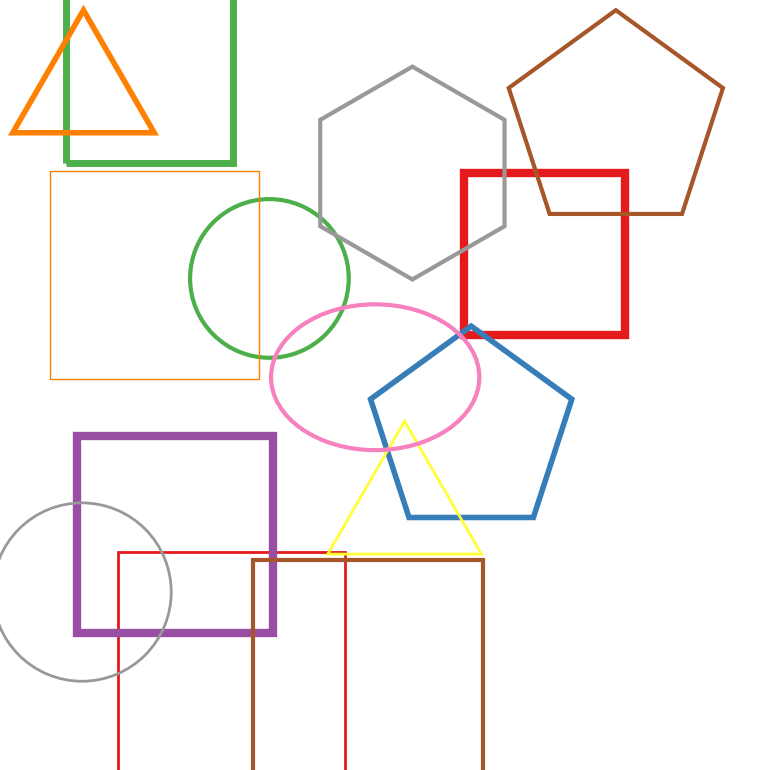[{"shape": "square", "thickness": 1, "radius": 0.74, "center": [0.301, 0.136]}, {"shape": "square", "thickness": 3, "radius": 0.52, "center": [0.707, 0.67]}, {"shape": "pentagon", "thickness": 2, "radius": 0.69, "center": [0.612, 0.439]}, {"shape": "circle", "thickness": 1.5, "radius": 0.52, "center": [0.35, 0.638]}, {"shape": "square", "thickness": 2.5, "radius": 0.54, "center": [0.194, 0.897]}, {"shape": "square", "thickness": 3, "radius": 0.64, "center": [0.227, 0.306]}, {"shape": "triangle", "thickness": 2, "radius": 0.53, "center": [0.108, 0.881]}, {"shape": "square", "thickness": 0.5, "radius": 0.68, "center": [0.201, 0.643]}, {"shape": "triangle", "thickness": 1, "radius": 0.58, "center": [0.525, 0.338]}, {"shape": "pentagon", "thickness": 1.5, "radius": 0.73, "center": [0.8, 0.84]}, {"shape": "square", "thickness": 1.5, "radius": 0.75, "center": [0.478, 0.124]}, {"shape": "oval", "thickness": 1.5, "radius": 0.68, "center": [0.487, 0.51]}, {"shape": "hexagon", "thickness": 1.5, "radius": 0.69, "center": [0.536, 0.775]}, {"shape": "circle", "thickness": 1, "radius": 0.58, "center": [0.107, 0.231]}]